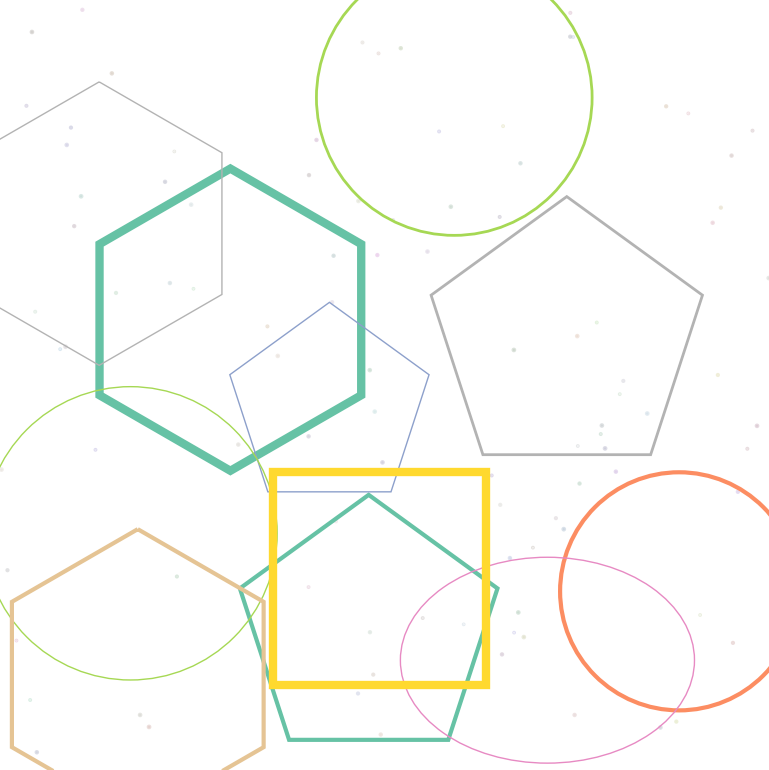[{"shape": "pentagon", "thickness": 1.5, "radius": 0.88, "center": [0.479, 0.181]}, {"shape": "hexagon", "thickness": 3, "radius": 0.98, "center": [0.299, 0.585]}, {"shape": "circle", "thickness": 1.5, "radius": 0.77, "center": [0.882, 0.232]}, {"shape": "pentagon", "thickness": 0.5, "radius": 0.68, "center": [0.428, 0.471]}, {"shape": "oval", "thickness": 0.5, "radius": 0.95, "center": [0.711, 0.143]}, {"shape": "circle", "thickness": 0.5, "radius": 0.95, "center": [0.169, 0.307]}, {"shape": "circle", "thickness": 1, "radius": 0.9, "center": [0.59, 0.873]}, {"shape": "square", "thickness": 3, "radius": 0.69, "center": [0.493, 0.249]}, {"shape": "hexagon", "thickness": 1.5, "radius": 0.94, "center": [0.179, 0.124]}, {"shape": "pentagon", "thickness": 1, "radius": 0.93, "center": [0.736, 0.559]}, {"shape": "hexagon", "thickness": 0.5, "radius": 0.92, "center": [0.129, 0.71]}]